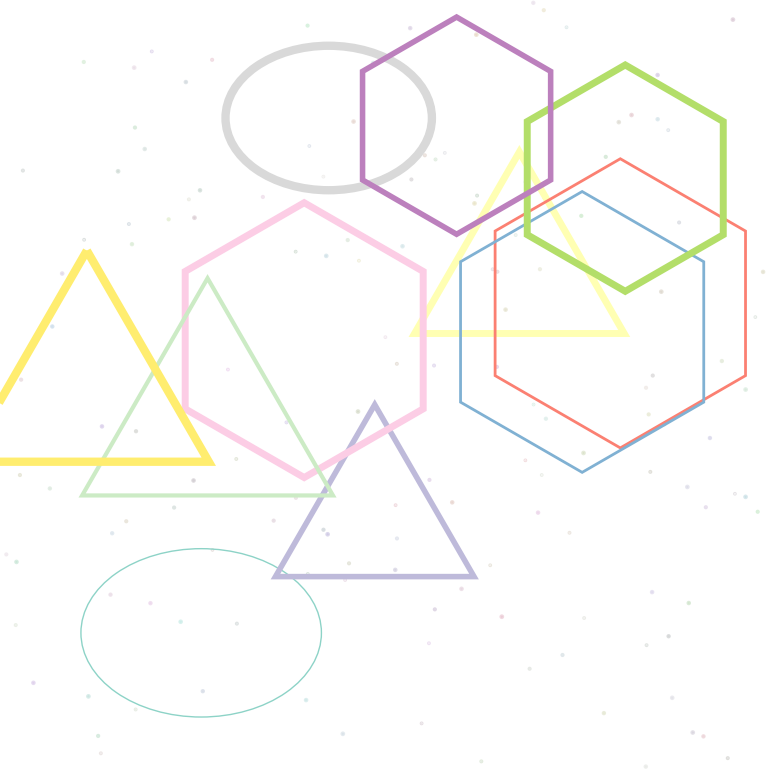[{"shape": "oval", "thickness": 0.5, "radius": 0.78, "center": [0.261, 0.178]}, {"shape": "triangle", "thickness": 2.5, "radius": 0.79, "center": [0.675, 0.645]}, {"shape": "triangle", "thickness": 2, "radius": 0.74, "center": [0.487, 0.326]}, {"shape": "hexagon", "thickness": 1, "radius": 0.94, "center": [0.806, 0.606]}, {"shape": "hexagon", "thickness": 1, "radius": 0.91, "center": [0.756, 0.569]}, {"shape": "hexagon", "thickness": 2.5, "radius": 0.73, "center": [0.812, 0.769]}, {"shape": "hexagon", "thickness": 2.5, "radius": 0.89, "center": [0.395, 0.558]}, {"shape": "oval", "thickness": 3, "radius": 0.67, "center": [0.427, 0.847]}, {"shape": "hexagon", "thickness": 2, "radius": 0.71, "center": [0.593, 0.837]}, {"shape": "triangle", "thickness": 1.5, "radius": 0.94, "center": [0.27, 0.451]}, {"shape": "triangle", "thickness": 3, "radius": 0.91, "center": [0.113, 0.492]}]